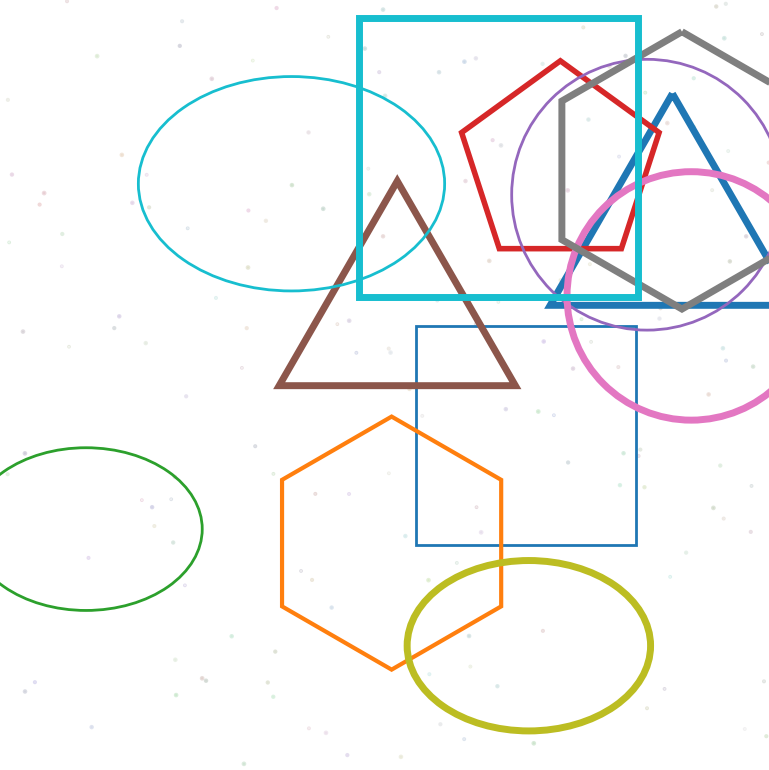[{"shape": "triangle", "thickness": 2.5, "radius": 0.92, "center": [0.873, 0.695]}, {"shape": "square", "thickness": 1, "radius": 0.71, "center": [0.684, 0.434]}, {"shape": "hexagon", "thickness": 1.5, "radius": 0.82, "center": [0.509, 0.295]}, {"shape": "oval", "thickness": 1, "radius": 0.75, "center": [0.112, 0.313]}, {"shape": "pentagon", "thickness": 2, "radius": 0.67, "center": [0.728, 0.786]}, {"shape": "circle", "thickness": 1, "radius": 0.88, "center": [0.84, 0.747]}, {"shape": "triangle", "thickness": 2.5, "radius": 0.89, "center": [0.516, 0.588]}, {"shape": "circle", "thickness": 2.5, "radius": 0.81, "center": [0.898, 0.616]}, {"shape": "hexagon", "thickness": 2.5, "radius": 0.9, "center": [0.886, 0.779]}, {"shape": "oval", "thickness": 2.5, "radius": 0.79, "center": [0.687, 0.161]}, {"shape": "oval", "thickness": 1, "radius": 0.99, "center": [0.379, 0.761]}, {"shape": "square", "thickness": 2.5, "radius": 0.91, "center": [0.648, 0.795]}]